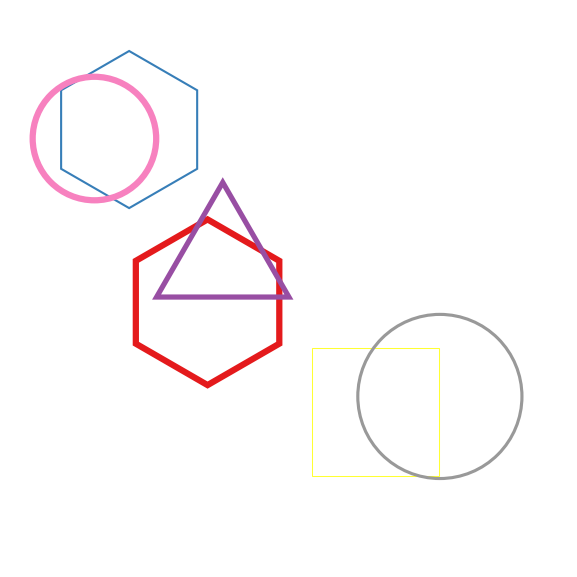[{"shape": "hexagon", "thickness": 3, "radius": 0.72, "center": [0.359, 0.476]}, {"shape": "hexagon", "thickness": 1, "radius": 0.68, "center": [0.224, 0.775]}, {"shape": "triangle", "thickness": 2.5, "radius": 0.66, "center": [0.386, 0.551]}, {"shape": "square", "thickness": 0.5, "radius": 0.55, "center": [0.65, 0.286]}, {"shape": "circle", "thickness": 3, "radius": 0.53, "center": [0.164, 0.759]}, {"shape": "circle", "thickness": 1.5, "radius": 0.71, "center": [0.762, 0.313]}]